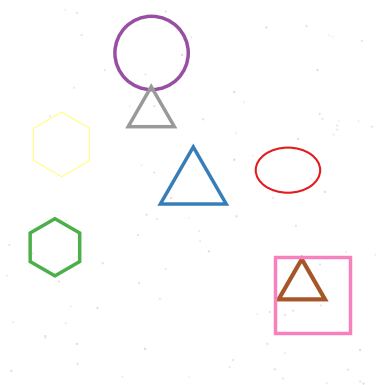[{"shape": "oval", "thickness": 1.5, "radius": 0.42, "center": [0.748, 0.558]}, {"shape": "triangle", "thickness": 2.5, "radius": 0.49, "center": [0.502, 0.519]}, {"shape": "hexagon", "thickness": 2.5, "radius": 0.37, "center": [0.143, 0.358]}, {"shape": "circle", "thickness": 2.5, "radius": 0.48, "center": [0.394, 0.862]}, {"shape": "hexagon", "thickness": 0.5, "radius": 0.42, "center": [0.16, 0.625]}, {"shape": "triangle", "thickness": 3, "radius": 0.35, "center": [0.784, 0.257]}, {"shape": "square", "thickness": 2.5, "radius": 0.49, "center": [0.812, 0.233]}, {"shape": "triangle", "thickness": 2.5, "radius": 0.35, "center": [0.393, 0.706]}]